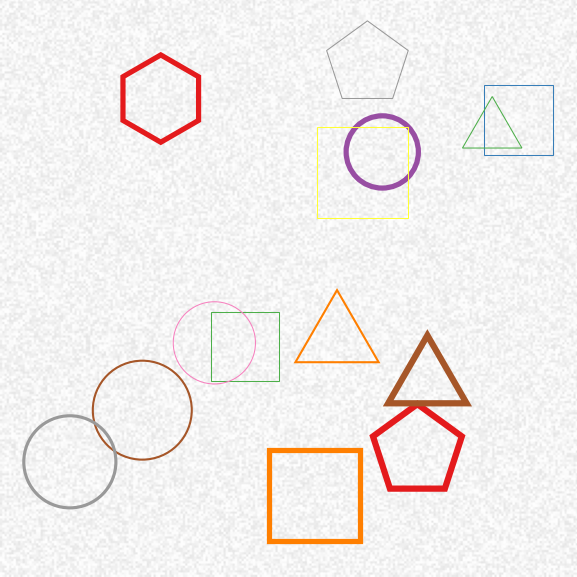[{"shape": "pentagon", "thickness": 3, "radius": 0.4, "center": [0.723, 0.218]}, {"shape": "hexagon", "thickness": 2.5, "radius": 0.38, "center": [0.278, 0.828]}, {"shape": "square", "thickness": 0.5, "radius": 0.3, "center": [0.898, 0.792]}, {"shape": "square", "thickness": 0.5, "radius": 0.3, "center": [0.424, 0.399]}, {"shape": "triangle", "thickness": 0.5, "radius": 0.3, "center": [0.852, 0.773]}, {"shape": "circle", "thickness": 2.5, "radius": 0.31, "center": [0.662, 0.736]}, {"shape": "triangle", "thickness": 1, "radius": 0.42, "center": [0.584, 0.414]}, {"shape": "square", "thickness": 2.5, "radius": 0.39, "center": [0.545, 0.141]}, {"shape": "square", "thickness": 0.5, "radius": 0.4, "center": [0.628, 0.7]}, {"shape": "circle", "thickness": 1, "radius": 0.43, "center": [0.246, 0.289]}, {"shape": "triangle", "thickness": 3, "radius": 0.39, "center": [0.74, 0.34]}, {"shape": "circle", "thickness": 0.5, "radius": 0.36, "center": [0.371, 0.405]}, {"shape": "circle", "thickness": 1.5, "radius": 0.4, "center": [0.121, 0.199]}, {"shape": "pentagon", "thickness": 0.5, "radius": 0.37, "center": [0.636, 0.889]}]